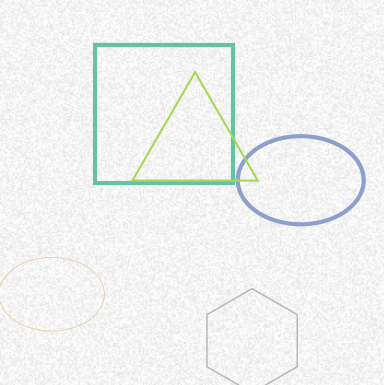[{"shape": "square", "thickness": 3, "radius": 0.9, "center": [0.426, 0.703]}, {"shape": "oval", "thickness": 3, "radius": 0.82, "center": [0.781, 0.532]}, {"shape": "triangle", "thickness": 1.5, "radius": 0.94, "center": [0.507, 0.625]}, {"shape": "oval", "thickness": 0.5, "radius": 0.68, "center": [0.134, 0.236]}, {"shape": "hexagon", "thickness": 1, "radius": 0.68, "center": [0.655, 0.115]}]